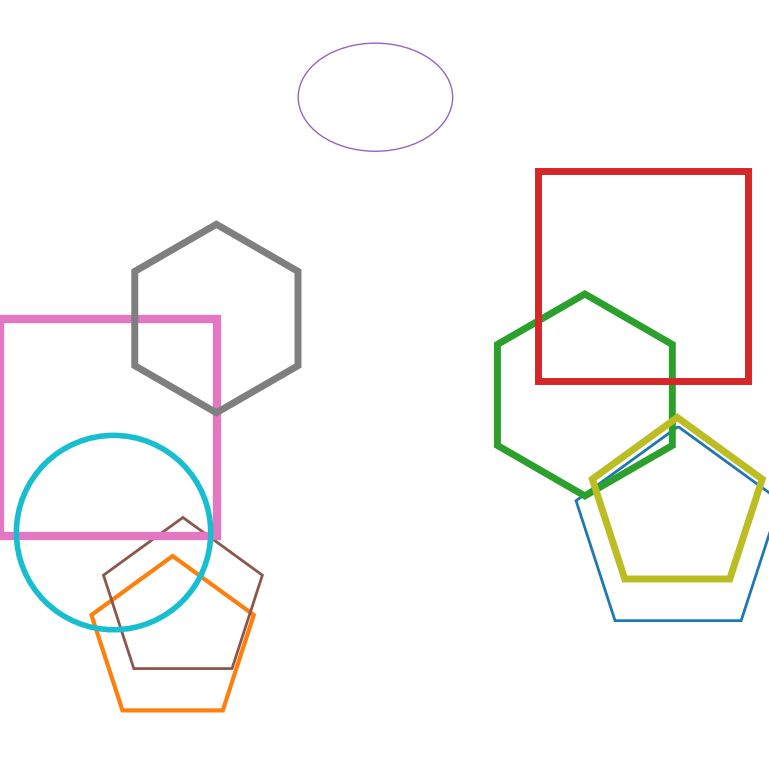[{"shape": "pentagon", "thickness": 1, "radius": 0.7, "center": [0.881, 0.307]}, {"shape": "pentagon", "thickness": 1.5, "radius": 0.55, "center": [0.224, 0.167]}, {"shape": "hexagon", "thickness": 2.5, "radius": 0.66, "center": [0.76, 0.487]}, {"shape": "square", "thickness": 2.5, "radius": 0.68, "center": [0.835, 0.642]}, {"shape": "oval", "thickness": 0.5, "radius": 0.5, "center": [0.488, 0.874]}, {"shape": "pentagon", "thickness": 1, "radius": 0.54, "center": [0.238, 0.219]}, {"shape": "square", "thickness": 3, "radius": 0.7, "center": [0.141, 0.445]}, {"shape": "hexagon", "thickness": 2.5, "radius": 0.61, "center": [0.281, 0.586]}, {"shape": "pentagon", "thickness": 2.5, "radius": 0.58, "center": [0.88, 0.342]}, {"shape": "circle", "thickness": 2, "radius": 0.63, "center": [0.147, 0.308]}]